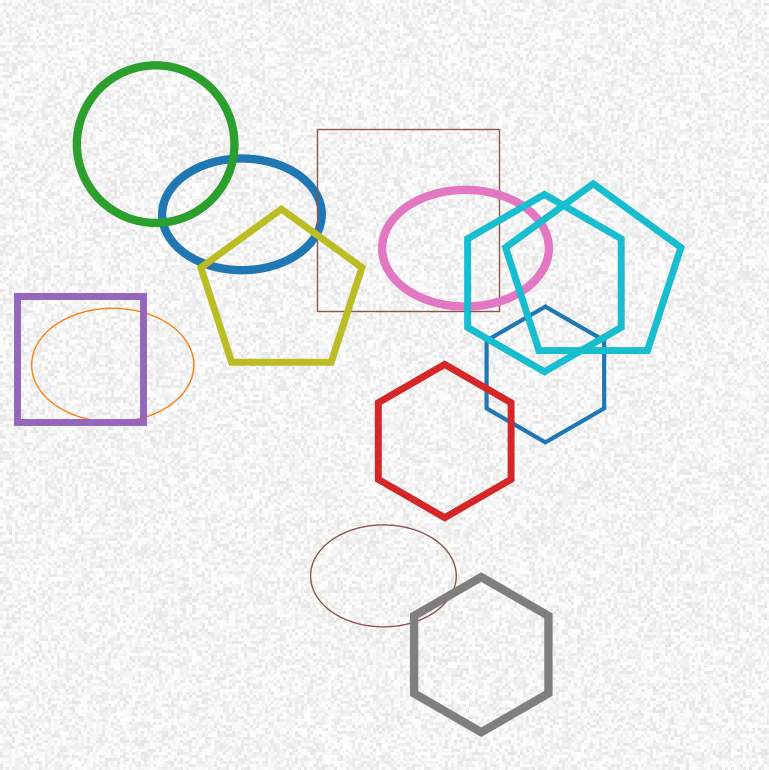[{"shape": "hexagon", "thickness": 1.5, "radius": 0.44, "center": [0.708, 0.514]}, {"shape": "oval", "thickness": 3, "radius": 0.52, "center": [0.314, 0.722]}, {"shape": "oval", "thickness": 0.5, "radius": 0.53, "center": [0.146, 0.526]}, {"shape": "circle", "thickness": 3, "radius": 0.51, "center": [0.202, 0.813]}, {"shape": "hexagon", "thickness": 2.5, "radius": 0.5, "center": [0.578, 0.427]}, {"shape": "square", "thickness": 2.5, "radius": 0.41, "center": [0.104, 0.534]}, {"shape": "square", "thickness": 0.5, "radius": 0.59, "center": [0.53, 0.714]}, {"shape": "oval", "thickness": 0.5, "radius": 0.47, "center": [0.498, 0.252]}, {"shape": "oval", "thickness": 3, "radius": 0.54, "center": [0.605, 0.678]}, {"shape": "hexagon", "thickness": 3, "radius": 0.5, "center": [0.625, 0.15]}, {"shape": "pentagon", "thickness": 2.5, "radius": 0.55, "center": [0.365, 0.618]}, {"shape": "hexagon", "thickness": 2.5, "radius": 0.58, "center": [0.707, 0.632]}, {"shape": "pentagon", "thickness": 2.5, "radius": 0.6, "center": [0.77, 0.642]}]